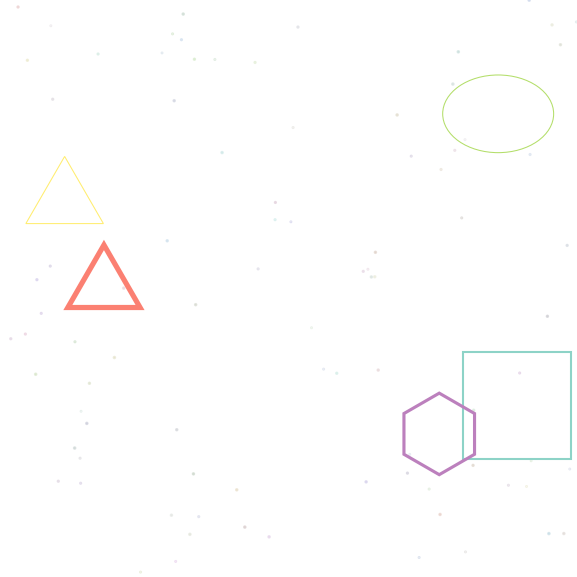[{"shape": "square", "thickness": 1, "radius": 0.47, "center": [0.895, 0.297]}, {"shape": "triangle", "thickness": 2.5, "radius": 0.36, "center": [0.18, 0.503]}, {"shape": "oval", "thickness": 0.5, "radius": 0.48, "center": [0.863, 0.802]}, {"shape": "hexagon", "thickness": 1.5, "radius": 0.35, "center": [0.761, 0.248]}, {"shape": "triangle", "thickness": 0.5, "radius": 0.39, "center": [0.112, 0.651]}]